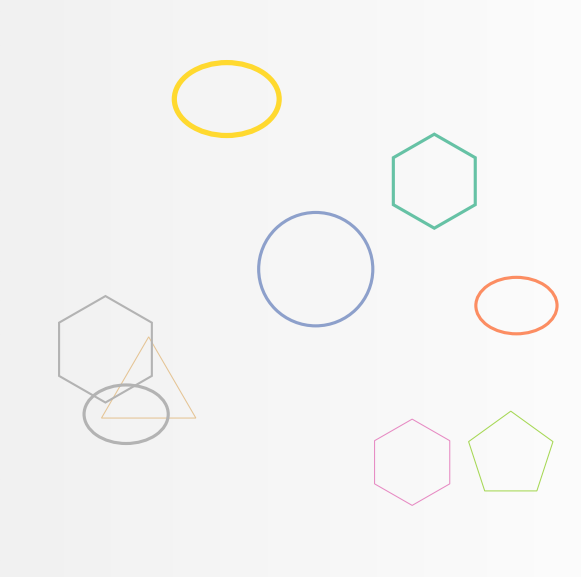[{"shape": "hexagon", "thickness": 1.5, "radius": 0.41, "center": [0.747, 0.685]}, {"shape": "oval", "thickness": 1.5, "radius": 0.35, "center": [0.889, 0.47]}, {"shape": "circle", "thickness": 1.5, "radius": 0.49, "center": [0.543, 0.533]}, {"shape": "hexagon", "thickness": 0.5, "radius": 0.37, "center": [0.709, 0.199]}, {"shape": "pentagon", "thickness": 0.5, "radius": 0.38, "center": [0.879, 0.211]}, {"shape": "oval", "thickness": 2.5, "radius": 0.45, "center": [0.39, 0.828]}, {"shape": "triangle", "thickness": 0.5, "radius": 0.47, "center": [0.256, 0.322]}, {"shape": "hexagon", "thickness": 1, "radius": 0.46, "center": [0.181, 0.394]}, {"shape": "oval", "thickness": 1.5, "radius": 0.36, "center": [0.217, 0.282]}]